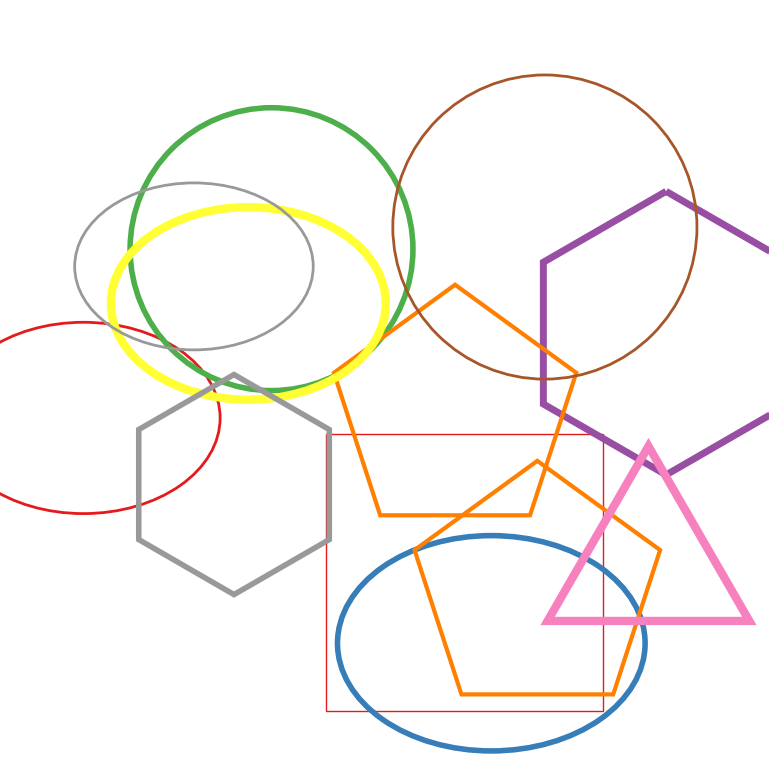[{"shape": "square", "thickness": 0.5, "radius": 0.9, "center": [0.603, 0.257]}, {"shape": "oval", "thickness": 1, "radius": 0.89, "center": [0.108, 0.457]}, {"shape": "oval", "thickness": 2, "radius": 1.0, "center": [0.638, 0.165]}, {"shape": "circle", "thickness": 2, "radius": 0.92, "center": [0.353, 0.676]}, {"shape": "hexagon", "thickness": 2.5, "radius": 0.92, "center": [0.865, 0.567]}, {"shape": "pentagon", "thickness": 1.5, "radius": 0.84, "center": [0.698, 0.234]}, {"shape": "pentagon", "thickness": 1.5, "radius": 0.83, "center": [0.591, 0.465]}, {"shape": "oval", "thickness": 3, "radius": 0.89, "center": [0.322, 0.606]}, {"shape": "circle", "thickness": 1, "radius": 0.99, "center": [0.708, 0.705]}, {"shape": "triangle", "thickness": 3, "radius": 0.76, "center": [0.842, 0.269]}, {"shape": "oval", "thickness": 1, "radius": 0.77, "center": [0.252, 0.654]}, {"shape": "hexagon", "thickness": 2, "radius": 0.71, "center": [0.304, 0.371]}]